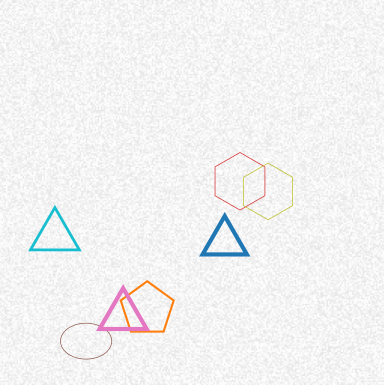[{"shape": "triangle", "thickness": 3, "radius": 0.33, "center": [0.584, 0.372]}, {"shape": "pentagon", "thickness": 1.5, "radius": 0.36, "center": [0.382, 0.197]}, {"shape": "hexagon", "thickness": 0.5, "radius": 0.37, "center": [0.623, 0.529]}, {"shape": "oval", "thickness": 0.5, "radius": 0.33, "center": [0.224, 0.114]}, {"shape": "triangle", "thickness": 3, "radius": 0.35, "center": [0.32, 0.181]}, {"shape": "hexagon", "thickness": 0.5, "radius": 0.37, "center": [0.696, 0.503]}, {"shape": "triangle", "thickness": 2, "radius": 0.37, "center": [0.143, 0.388]}]